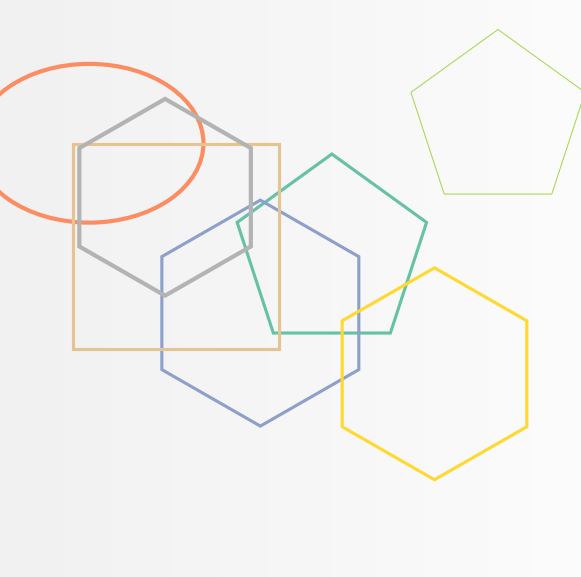[{"shape": "pentagon", "thickness": 1.5, "radius": 0.86, "center": [0.571, 0.561]}, {"shape": "oval", "thickness": 2, "radius": 0.98, "center": [0.154, 0.751]}, {"shape": "hexagon", "thickness": 1.5, "radius": 0.98, "center": [0.448, 0.457]}, {"shape": "pentagon", "thickness": 0.5, "radius": 0.79, "center": [0.857, 0.791]}, {"shape": "hexagon", "thickness": 1.5, "radius": 0.92, "center": [0.748, 0.352]}, {"shape": "square", "thickness": 1.5, "radius": 0.89, "center": [0.303, 0.573]}, {"shape": "hexagon", "thickness": 2, "radius": 0.85, "center": [0.284, 0.658]}]